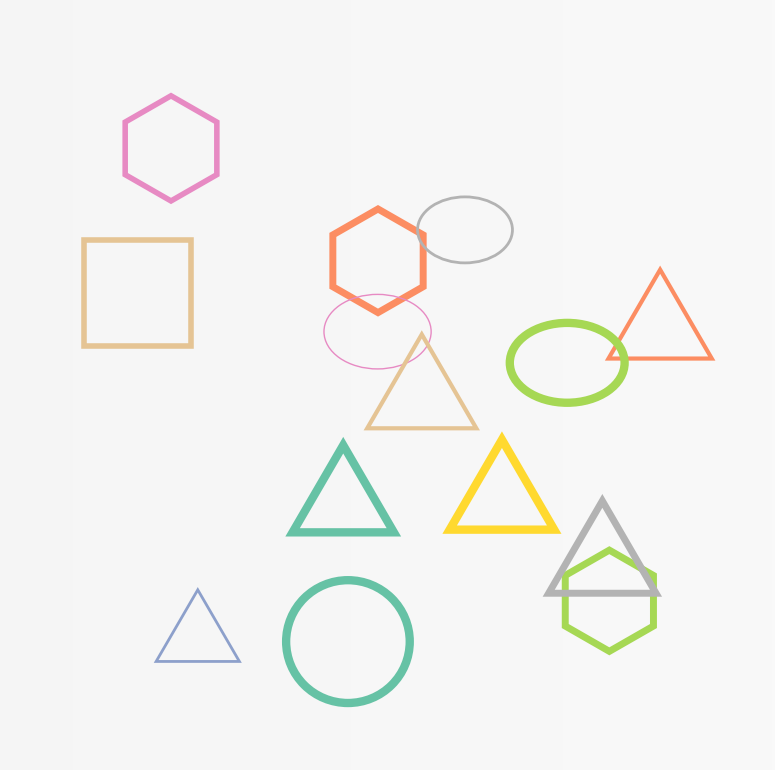[{"shape": "circle", "thickness": 3, "radius": 0.4, "center": [0.449, 0.167]}, {"shape": "triangle", "thickness": 3, "radius": 0.38, "center": [0.443, 0.346]}, {"shape": "hexagon", "thickness": 2.5, "radius": 0.34, "center": [0.488, 0.661]}, {"shape": "triangle", "thickness": 1.5, "radius": 0.38, "center": [0.852, 0.573]}, {"shape": "triangle", "thickness": 1, "radius": 0.31, "center": [0.255, 0.172]}, {"shape": "hexagon", "thickness": 2, "radius": 0.34, "center": [0.221, 0.807]}, {"shape": "oval", "thickness": 0.5, "radius": 0.35, "center": [0.487, 0.569]}, {"shape": "oval", "thickness": 3, "radius": 0.37, "center": [0.732, 0.529]}, {"shape": "hexagon", "thickness": 2.5, "radius": 0.33, "center": [0.786, 0.22]}, {"shape": "triangle", "thickness": 3, "radius": 0.39, "center": [0.648, 0.351]}, {"shape": "square", "thickness": 2, "radius": 0.35, "center": [0.178, 0.62]}, {"shape": "triangle", "thickness": 1.5, "radius": 0.41, "center": [0.544, 0.484]}, {"shape": "triangle", "thickness": 2.5, "radius": 0.4, "center": [0.777, 0.27]}, {"shape": "oval", "thickness": 1, "radius": 0.31, "center": [0.6, 0.701]}]